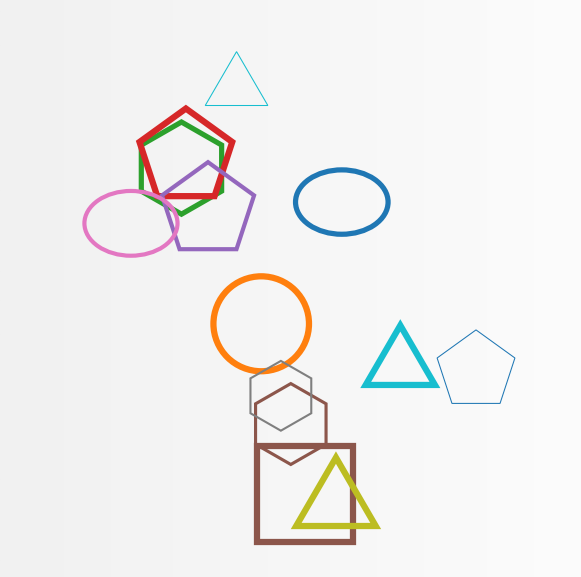[{"shape": "oval", "thickness": 2.5, "radius": 0.4, "center": [0.588, 0.649]}, {"shape": "pentagon", "thickness": 0.5, "radius": 0.35, "center": [0.819, 0.358]}, {"shape": "circle", "thickness": 3, "radius": 0.41, "center": [0.449, 0.438]}, {"shape": "hexagon", "thickness": 2.5, "radius": 0.4, "center": [0.312, 0.708]}, {"shape": "pentagon", "thickness": 3, "radius": 0.42, "center": [0.32, 0.727]}, {"shape": "pentagon", "thickness": 2, "radius": 0.42, "center": [0.358, 0.635]}, {"shape": "hexagon", "thickness": 1.5, "radius": 0.35, "center": [0.5, 0.265]}, {"shape": "square", "thickness": 3, "radius": 0.42, "center": [0.525, 0.144]}, {"shape": "oval", "thickness": 2, "radius": 0.4, "center": [0.225, 0.612]}, {"shape": "hexagon", "thickness": 1, "radius": 0.3, "center": [0.483, 0.314]}, {"shape": "triangle", "thickness": 3, "radius": 0.4, "center": [0.578, 0.128]}, {"shape": "triangle", "thickness": 0.5, "radius": 0.31, "center": [0.407, 0.848]}, {"shape": "triangle", "thickness": 3, "radius": 0.34, "center": [0.689, 0.367]}]